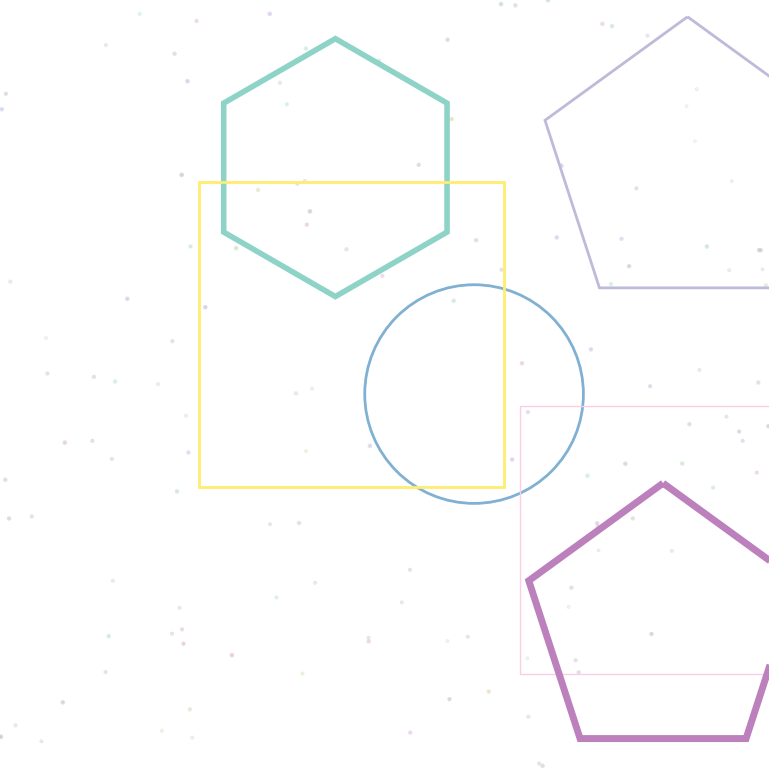[{"shape": "hexagon", "thickness": 2, "radius": 0.84, "center": [0.436, 0.782]}, {"shape": "pentagon", "thickness": 1, "radius": 0.97, "center": [0.893, 0.784]}, {"shape": "circle", "thickness": 1, "radius": 0.71, "center": [0.616, 0.488]}, {"shape": "square", "thickness": 0.5, "radius": 0.87, "center": [0.849, 0.299]}, {"shape": "pentagon", "thickness": 2.5, "radius": 0.92, "center": [0.861, 0.189]}, {"shape": "square", "thickness": 1, "radius": 0.99, "center": [0.457, 0.565]}]